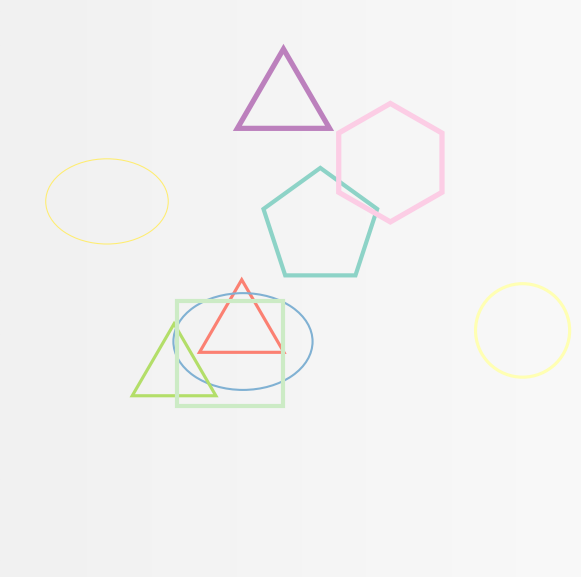[{"shape": "pentagon", "thickness": 2, "radius": 0.51, "center": [0.551, 0.605]}, {"shape": "circle", "thickness": 1.5, "radius": 0.4, "center": [0.899, 0.427]}, {"shape": "triangle", "thickness": 1.5, "radius": 0.42, "center": [0.416, 0.431]}, {"shape": "oval", "thickness": 1, "radius": 0.6, "center": [0.418, 0.408]}, {"shape": "triangle", "thickness": 1.5, "radius": 0.42, "center": [0.299, 0.355]}, {"shape": "hexagon", "thickness": 2.5, "radius": 0.51, "center": [0.672, 0.717]}, {"shape": "triangle", "thickness": 2.5, "radius": 0.46, "center": [0.488, 0.823]}, {"shape": "square", "thickness": 2, "radius": 0.45, "center": [0.396, 0.387]}, {"shape": "oval", "thickness": 0.5, "radius": 0.53, "center": [0.184, 0.65]}]